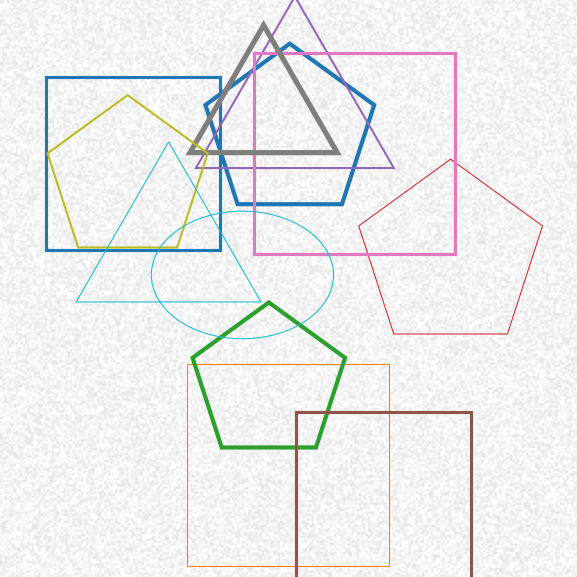[{"shape": "pentagon", "thickness": 2, "radius": 0.77, "center": [0.502, 0.77]}, {"shape": "square", "thickness": 1.5, "radius": 0.75, "center": [0.23, 0.716]}, {"shape": "square", "thickness": 0.5, "radius": 0.87, "center": [0.498, 0.194]}, {"shape": "pentagon", "thickness": 2, "radius": 0.69, "center": [0.466, 0.337]}, {"shape": "pentagon", "thickness": 0.5, "radius": 0.84, "center": [0.78, 0.556]}, {"shape": "triangle", "thickness": 1, "radius": 0.99, "center": [0.511, 0.807]}, {"shape": "square", "thickness": 1.5, "radius": 0.76, "center": [0.665, 0.135]}, {"shape": "square", "thickness": 1.5, "radius": 0.87, "center": [0.613, 0.734]}, {"shape": "triangle", "thickness": 2.5, "radius": 0.74, "center": [0.457, 0.808]}, {"shape": "pentagon", "thickness": 1, "radius": 0.73, "center": [0.221, 0.689]}, {"shape": "triangle", "thickness": 0.5, "radius": 0.92, "center": [0.292, 0.569]}, {"shape": "oval", "thickness": 0.5, "radius": 0.79, "center": [0.42, 0.523]}]